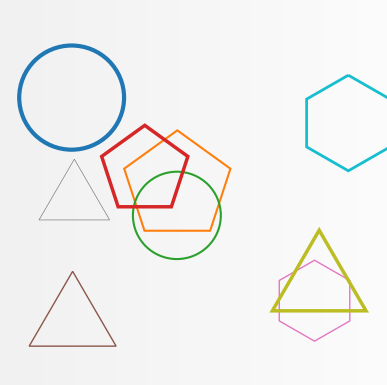[{"shape": "circle", "thickness": 3, "radius": 0.68, "center": [0.185, 0.746]}, {"shape": "pentagon", "thickness": 1.5, "radius": 0.72, "center": [0.458, 0.517]}, {"shape": "circle", "thickness": 1.5, "radius": 0.57, "center": [0.456, 0.441]}, {"shape": "pentagon", "thickness": 2.5, "radius": 0.58, "center": [0.374, 0.558]}, {"shape": "triangle", "thickness": 1, "radius": 0.65, "center": [0.187, 0.166]}, {"shape": "hexagon", "thickness": 1, "radius": 0.53, "center": [0.812, 0.219]}, {"shape": "triangle", "thickness": 0.5, "radius": 0.53, "center": [0.192, 0.481]}, {"shape": "triangle", "thickness": 2.5, "radius": 0.7, "center": [0.824, 0.262]}, {"shape": "hexagon", "thickness": 2, "radius": 0.62, "center": [0.899, 0.68]}]